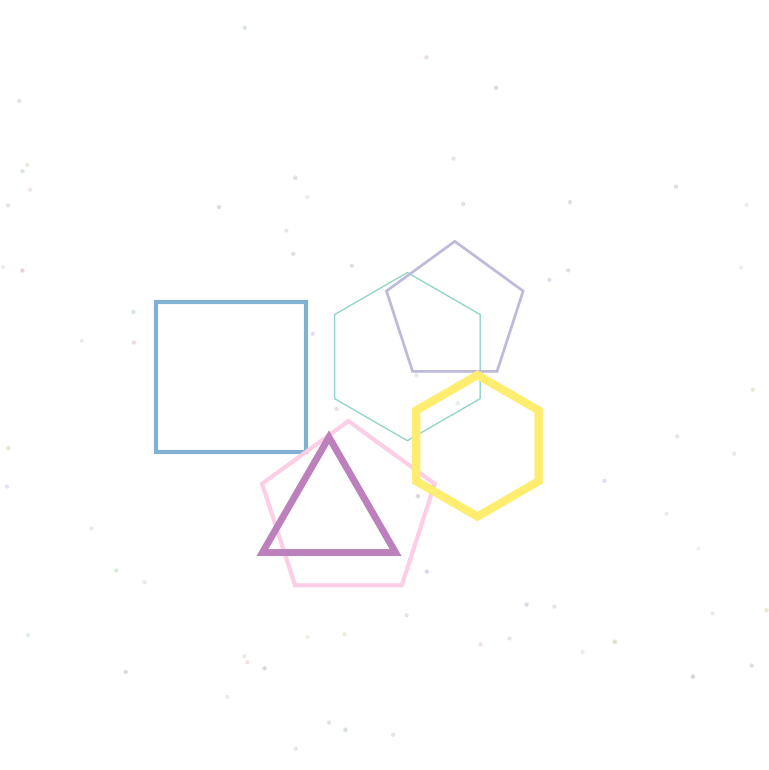[{"shape": "hexagon", "thickness": 0.5, "radius": 0.55, "center": [0.529, 0.537]}, {"shape": "pentagon", "thickness": 1, "radius": 0.47, "center": [0.591, 0.593]}, {"shape": "square", "thickness": 1.5, "radius": 0.49, "center": [0.3, 0.51]}, {"shape": "pentagon", "thickness": 1.5, "radius": 0.59, "center": [0.452, 0.335]}, {"shape": "triangle", "thickness": 2.5, "radius": 0.5, "center": [0.427, 0.332]}, {"shape": "hexagon", "thickness": 3, "radius": 0.46, "center": [0.62, 0.421]}]